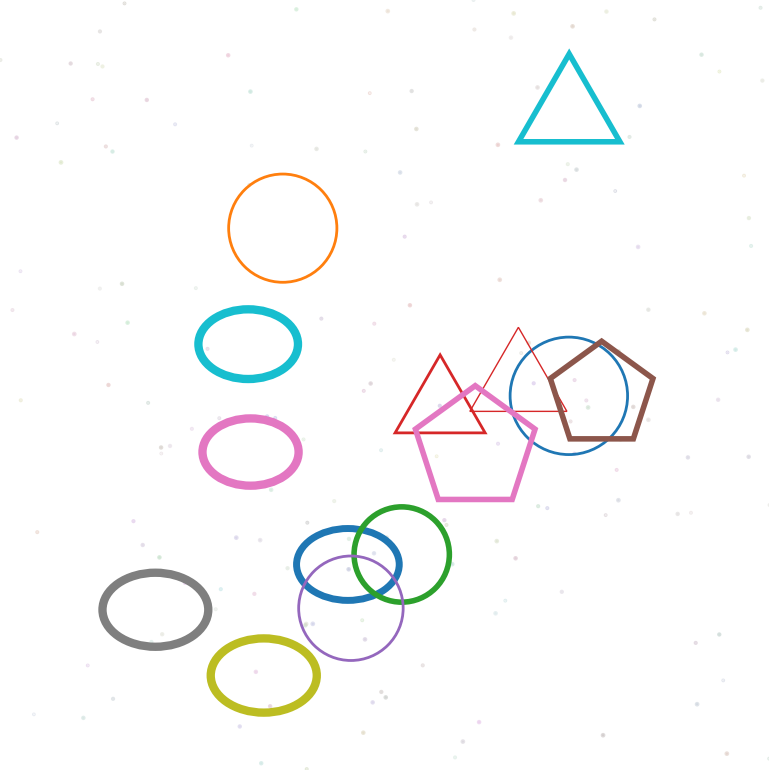[{"shape": "oval", "thickness": 2.5, "radius": 0.33, "center": [0.452, 0.267]}, {"shape": "circle", "thickness": 1, "radius": 0.38, "center": [0.739, 0.486]}, {"shape": "circle", "thickness": 1, "radius": 0.35, "center": [0.367, 0.704]}, {"shape": "circle", "thickness": 2, "radius": 0.31, "center": [0.522, 0.28]}, {"shape": "triangle", "thickness": 1, "radius": 0.34, "center": [0.572, 0.472]}, {"shape": "triangle", "thickness": 0.5, "radius": 0.36, "center": [0.673, 0.502]}, {"shape": "circle", "thickness": 1, "radius": 0.34, "center": [0.456, 0.21]}, {"shape": "pentagon", "thickness": 2, "radius": 0.35, "center": [0.781, 0.487]}, {"shape": "oval", "thickness": 3, "radius": 0.31, "center": [0.325, 0.413]}, {"shape": "pentagon", "thickness": 2, "radius": 0.41, "center": [0.617, 0.417]}, {"shape": "oval", "thickness": 3, "radius": 0.34, "center": [0.202, 0.208]}, {"shape": "oval", "thickness": 3, "radius": 0.34, "center": [0.343, 0.123]}, {"shape": "triangle", "thickness": 2, "radius": 0.38, "center": [0.739, 0.854]}, {"shape": "oval", "thickness": 3, "radius": 0.32, "center": [0.322, 0.553]}]